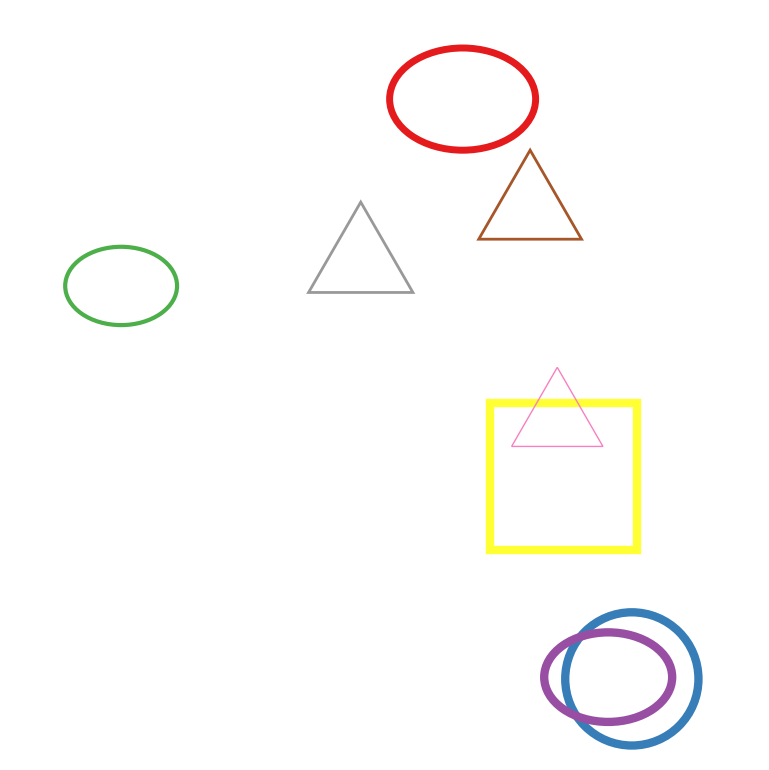[{"shape": "oval", "thickness": 2.5, "radius": 0.47, "center": [0.601, 0.871]}, {"shape": "circle", "thickness": 3, "radius": 0.43, "center": [0.821, 0.118]}, {"shape": "oval", "thickness": 1.5, "radius": 0.36, "center": [0.157, 0.629]}, {"shape": "oval", "thickness": 3, "radius": 0.42, "center": [0.79, 0.121]}, {"shape": "square", "thickness": 3, "radius": 0.48, "center": [0.732, 0.381]}, {"shape": "triangle", "thickness": 1, "radius": 0.39, "center": [0.688, 0.728]}, {"shape": "triangle", "thickness": 0.5, "radius": 0.34, "center": [0.724, 0.454]}, {"shape": "triangle", "thickness": 1, "radius": 0.39, "center": [0.468, 0.659]}]